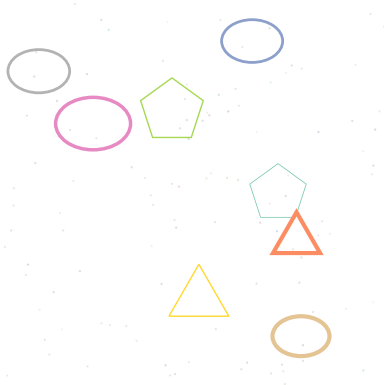[{"shape": "pentagon", "thickness": 0.5, "radius": 0.39, "center": [0.722, 0.498]}, {"shape": "triangle", "thickness": 3, "radius": 0.35, "center": [0.77, 0.378]}, {"shape": "oval", "thickness": 2, "radius": 0.4, "center": [0.655, 0.893]}, {"shape": "oval", "thickness": 2.5, "radius": 0.49, "center": [0.242, 0.679]}, {"shape": "pentagon", "thickness": 1, "radius": 0.43, "center": [0.447, 0.712]}, {"shape": "triangle", "thickness": 1, "radius": 0.45, "center": [0.517, 0.224]}, {"shape": "oval", "thickness": 3, "radius": 0.37, "center": [0.782, 0.127]}, {"shape": "oval", "thickness": 2, "radius": 0.4, "center": [0.101, 0.815]}]